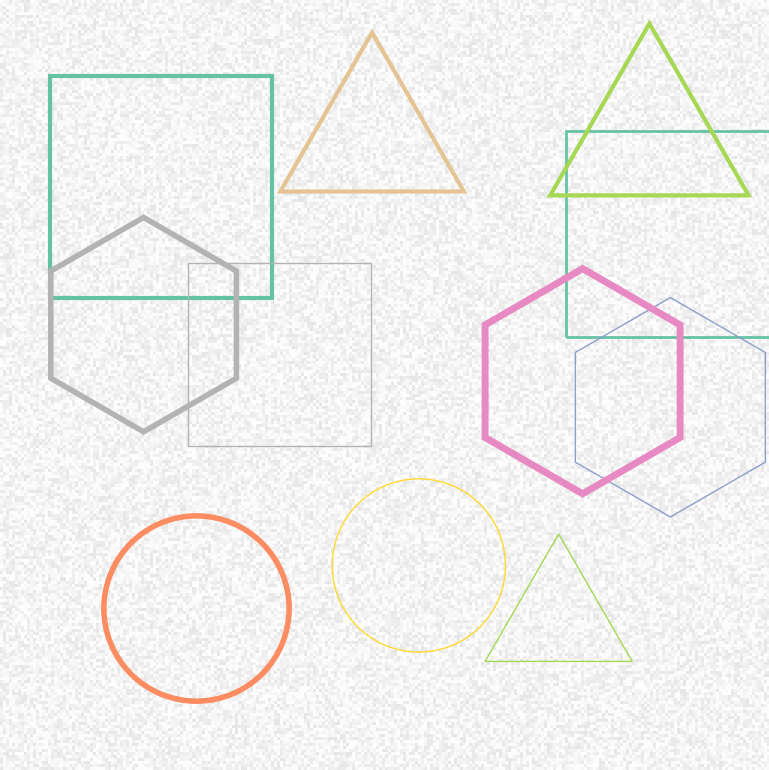[{"shape": "square", "thickness": 1, "radius": 0.67, "center": [0.869, 0.696]}, {"shape": "square", "thickness": 1.5, "radius": 0.72, "center": [0.21, 0.757]}, {"shape": "circle", "thickness": 2, "radius": 0.6, "center": [0.255, 0.21]}, {"shape": "hexagon", "thickness": 0.5, "radius": 0.71, "center": [0.871, 0.471]}, {"shape": "hexagon", "thickness": 2.5, "radius": 0.73, "center": [0.757, 0.505]}, {"shape": "triangle", "thickness": 0.5, "radius": 0.55, "center": [0.726, 0.196]}, {"shape": "triangle", "thickness": 1.5, "radius": 0.74, "center": [0.843, 0.821]}, {"shape": "circle", "thickness": 0.5, "radius": 0.56, "center": [0.544, 0.266]}, {"shape": "triangle", "thickness": 1.5, "radius": 0.69, "center": [0.483, 0.82]}, {"shape": "hexagon", "thickness": 2, "radius": 0.7, "center": [0.187, 0.578]}, {"shape": "square", "thickness": 0.5, "radius": 0.6, "center": [0.363, 0.539]}]